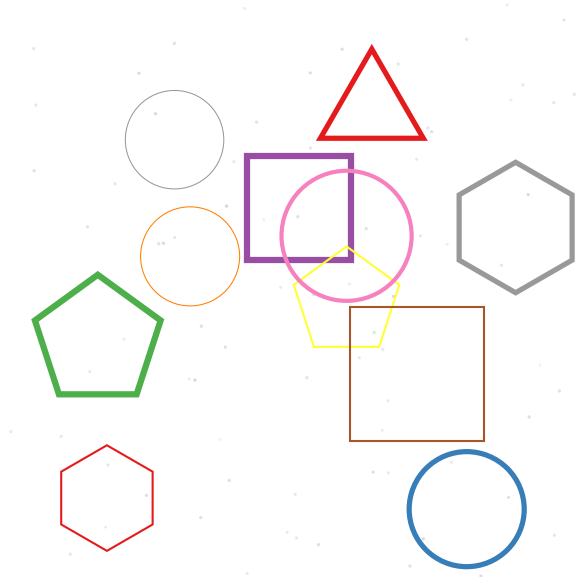[{"shape": "triangle", "thickness": 2.5, "radius": 0.51, "center": [0.644, 0.811]}, {"shape": "hexagon", "thickness": 1, "radius": 0.46, "center": [0.185, 0.137]}, {"shape": "circle", "thickness": 2.5, "radius": 0.5, "center": [0.808, 0.117]}, {"shape": "pentagon", "thickness": 3, "radius": 0.57, "center": [0.169, 0.409]}, {"shape": "square", "thickness": 3, "radius": 0.45, "center": [0.517, 0.639]}, {"shape": "circle", "thickness": 0.5, "radius": 0.43, "center": [0.329, 0.555]}, {"shape": "pentagon", "thickness": 1, "radius": 0.48, "center": [0.6, 0.476]}, {"shape": "square", "thickness": 1, "radius": 0.58, "center": [0.722, 0.352]}, {"shape": "circle", "thickness": 2, "radius": 0.56, "center": [0.6, 0.591]}, {"shape": "hexagon", "thickness": 2.5, "radius": 0.56, "center": [0.893, 0.605]}, {"shape": "circle", "thickness": 0.5, "radius": 0.43, "center": [0.302, 0.757]}]